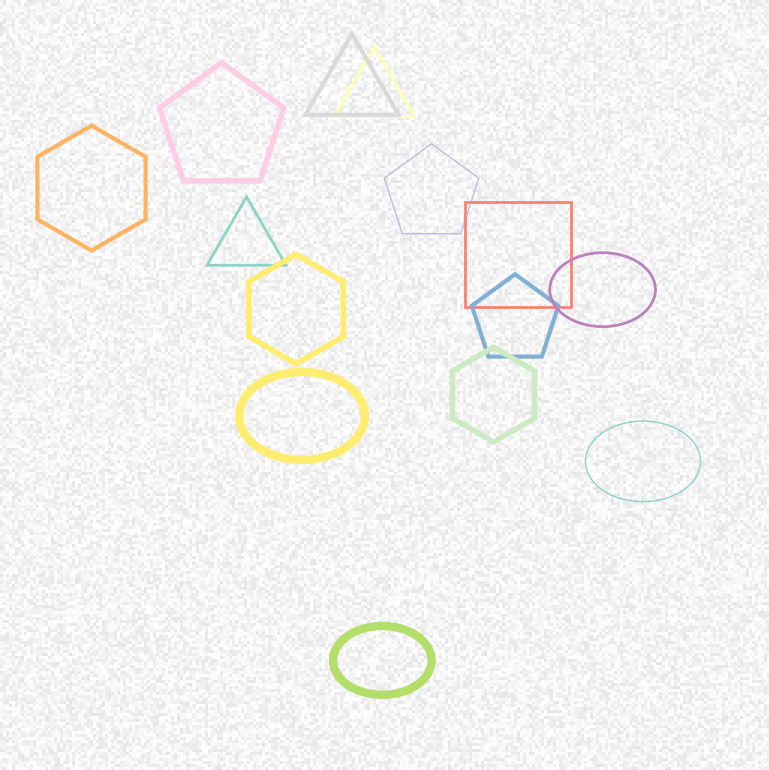[{"shape": "oval", "thickness": 0.5, "radius": 0.37, "center": [0.835, 0.401]}, {"shape": "triangle", "thickness": 1, "radius": 0.3, "center": [0.32, 0.685]}, {"shape": "triangle", "thickness": 1, "radius": 0.3, "center": [0.486, 0.879]}, {"shape": "pentagon", "thickness": 0.5, "radius": 0.32, "center": [0.56, 0.749]}, {"shape": "square", "thickness": 1, "radius": 0.34, "center": [0.673, 0.67]}, {"shape": "pentagon", "thickness": 1.5, "radius": 0.3, "center": [0.669, 0.585]}, {"shape": "hexagon", "thickness": 1.5, "radius": 0.41, "center": [0.119, 0.756]}, {"shape": "oval", "thickness": 3, "radius": 0.32, "center": [0.497, 0.142]}, {"shape": "pentagon", "thickness": 2, "radius": 0.42, "center": [0.288, 0.834]}, {"shape": "triangle", "thickness": 1.5, "radius": 0.35, "center": [0.457, 0.886]}, {"shape": "oval", "thickness": 1, "radius": 0.34, "center": [0.783, 0.624]}, {"shape": "hexagon", "thickness": 2, "radius": 0.31, "center": [0.641, 0.487]}, {"shape": "hexagon", "thickness": 2, "radius": 0.35, "center": [0.385, 0.598]}, {"shape": "oval", "thickness": 3, "radius": 0.41, "center": [0.392, 0.46]}]